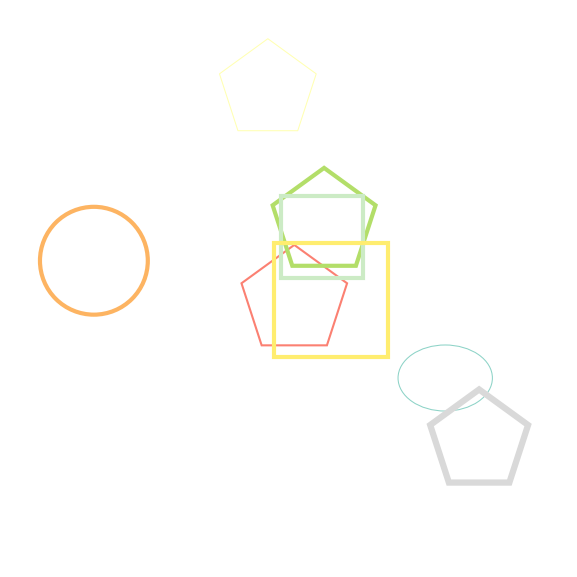[{"shape": "oval", "thickness": 0.5, "radius": 0.41, "center": [0.771, 0.345]}, {"shape": "pentagon", "thickness": 0.5, "radius": 0.44, "center": [0.464, 0.844]}, {"shape": "pentagon", "thickness": 1, "radius": 0.48, "center": [0.51, 0.479]}, {"shape": "circle", "thickness": 2, "radius": 0.47, "center": [0.163, 0.548]}, {"shape": "pentagon", "thickness": 2, "radius": 0.47, "center": [0.561, 0.615]}, {"shape": "pentagon", "thickness": 3, "radius": 0.45, "center": [0.83, 0.236]}, {"shape": "square", "thickness": 2, "radius": 0.36, "center": [0.557, 0.588]}, {"shape": "square", "thickness": 2, "radius": 0.49, "center": [0.574, 0.48]}]